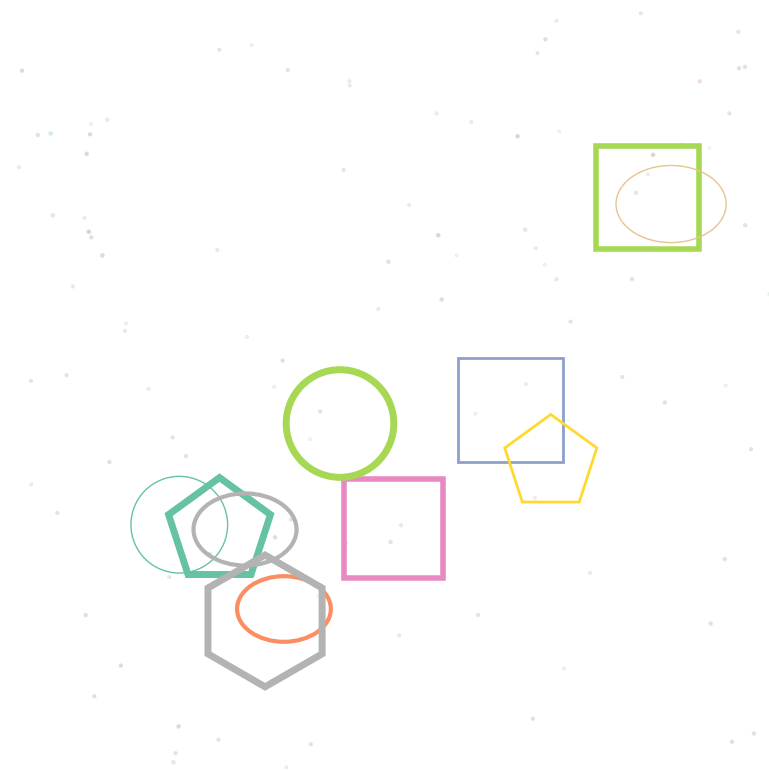[{"shape": "pentagon", "thickness": 2.5, "radius": 0.35, "center": [0.285, 0.31]}, {"shape": "circle", "thickness": 0.5, "radius": 0.31, "center": [0.233, 0.319]}, {"shape": "oval", "thickness": 1.5, "radius": 0.3, "center": [0.369, 0.209]}, {"shape": "square", "thickness": 1, "radius": 0.34, "center": [0.663, 0.468]}, {"shape": "square", "thickness": 2, "radius": 0.32, "center": [0.511, 0.314]}, {"shape": "circle", "thickness": 2.5, "radius": 0.35, "center": [0.442, 0.45]}, {"shape": "square", "thickness": 2, "radius": 0.34, "center": [0.841, 0.744]}, {"shape": "pentagon", "thickness": 1, "radius": 0.31, "center": [0.715, 0.399]}, {"shape": "oval", "thickness": 0.5, "radius": 0.36, "center": [0.872, 0.735]}, {"shape": "oval", "thickness": 1.5, "radius": 0.33, "center": [0.318, 0.312]}, {"shape": "hexagon", "thickness": 2.5, "radius": 0.43, "center": [0.344, 0.194]}]